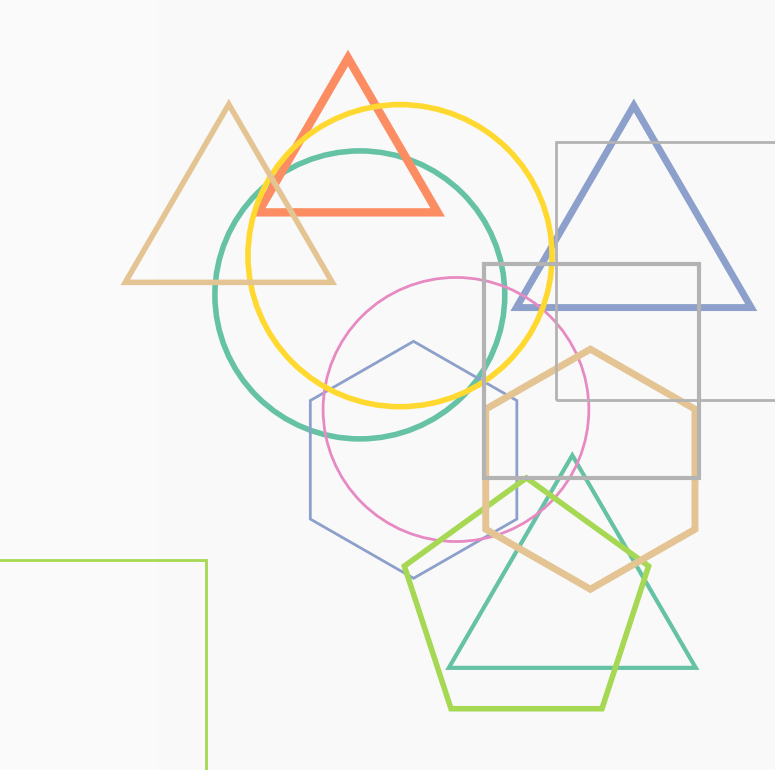[{"shape": "circle", "thickness": 2, "radius": 0.94, "center": [0.464, 0.617]}, {"shape": "triangle", "thickness": 1.5, "radius": 0.92, "center": [0.738, 0.225]}, {"shape": "triangle", "thickness": 3, "radius": 0.67, "center": [0.449, 0.791]}, {"shape": "hexagon", "thickness": 1, "radius": 0.77, "center": [0.534, 0.403]}, {"shape": "triangle", "thickness": 2.5, "radius": 0.88, "center": [0.818, 0.688]}, {"shape": "circle", "thickness": 1, "radius": 0.86, "center": [0.588, 0.468]}, {"shape": "square", "thickness": 1, "radius": 0.77, "center": [0.112, 0.119]}, {"shape": "pentagon", "thickness": 2, "radius": 0.83, "center": [0.679, 0.214]}, {"shape": "circle", "thickness": 2, "radius": 0.98, "center": [0.516, 0.668]}, {"shape": "triangle", "thickness": 2, "radius": 0.77, "center": [0.295, 0.71]}, {"shape": "hexagon", "thickness": 2.5, "radius": 0.78, "center": [0.762, 0.391]}, {"shape": "square", "thickness": 1, "radius": 0.84, "center": [0.885, 0.648]}, {"shape": "square", "thickness": 1.5, "radius": 0.69, "center": [0.763, 0.518]}]